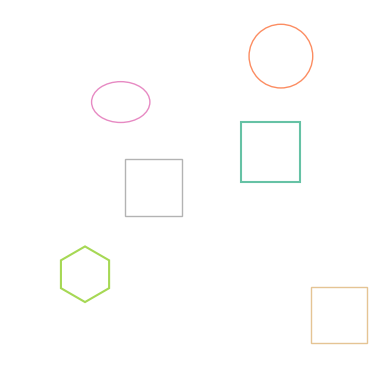[{"shape": "square", "thickness": 1.5, "radius": 0.39, "center": [0.702, 0.605]}, {"shape": "circle", "thickness": 1, "radius": 0.41, "center": [0.73, 0.854]}, {"shape": "oval", "thickness": 1, "radius": 0.38, "center": [0.314, 0.735]}, {"shape": "hexagon", "thickness": 1.5, "radius": 0.36, "center": [0.221, 0.288]}, {"shape": "square", "thickness": 1, "radius": 0.37, "center": [0.881, 0.182]}, {"shape": "square", "thickness": 1, "radius": 0.37, "center": [0.399, 0.514]}]